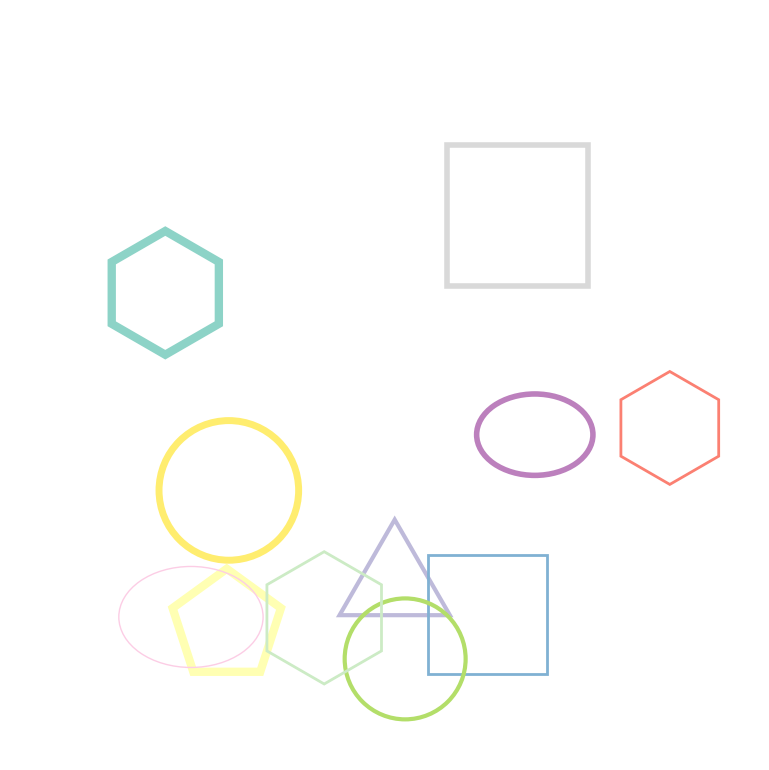[{"shape": "hexagon", "thickness": 3, "radius": 0.4, "center": [0.215, 0.62]}, {"shape": "pentagon", "thickness": 3, "radius": 0.37, "center": [0.295, 0.187]}, {"shape": "triangle", "thickness": 1.5, "radius": 0.41, "center": [0.513, 0.242]}, {"shape": "hexagon", "thickness": 1, "radius": 0.37, "center": [0.87, 0.444]}, {"shape": "square", "thickness": 1, "radius": 0.39, "center": [0.633, 0.202]}, {"shape": "circle", "thickness": 1.5, "radius": 0.39, "center": [0.526, 0.144]}, {"shape": "oval", "thickness": 0.5, "radius": 0.47, "center": [0.248, 0.199]}, {"shape": "square", "thickness": 2, "radius": 0.46, "center": [0.672, 0.721]}, {"shape": "oval", "thickness": 2, "radius": 0.38, "center": [0.695, 0.435]}, {"shape": "hexagon", "thickness": 1, "radius": 0.43, "center": [0.421, 0.198]}, {"shape": "circle", "thickness": 2.5, "radius": 0.45, "center": [0.297, 0.363]}]